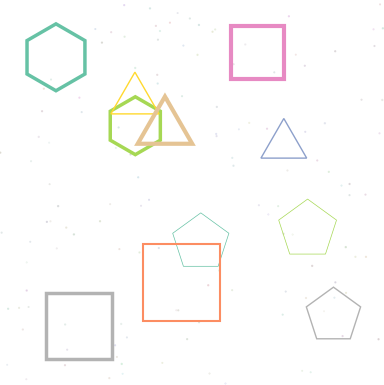[{"shape": "hexagon", "thickness": 2.5, "radius": 0.43, "center": [0.145, 0.851]}, {"shape": "pentagon", "thickness": 0.5, "radius": 0.38, "center": [0.522, 0.37]}, {"shape": "square", "thickness": 1.5, "radius": 0.5, "center": [0.472, 0.266]}, {"shape": "triangle", "thickness": 1, "radius": 0.34, "center": [0.737, 0.624]}, {"shape": "square", "thickness": 3, "radius": 0.35, "center": [0.669, 0.863]}, {"shape": "pentagon", "thickness": 0.5, "radius": 0.39, "center": [0.799, 0.404]}, {"shape": "hexagon", "thickness": 2.5, "radius": 0.38, "center": [0.351, 0.673]}, {"shape": "triangle", "thickness": 1, "radius": 0.36, "center": [0.35, 0.74]}, {"shape": "triangle", "thickness": 3, "radius": 0.41, "center": [0.428, 0.667]}, {"shape": "square", "thickness": 2.5, "radius": 0.43, "center": [0.205, 0.154]}, {"shape": "pentagon", "thickness": 1, "radius": 0.37, "center": [0.866, 0.18]}]